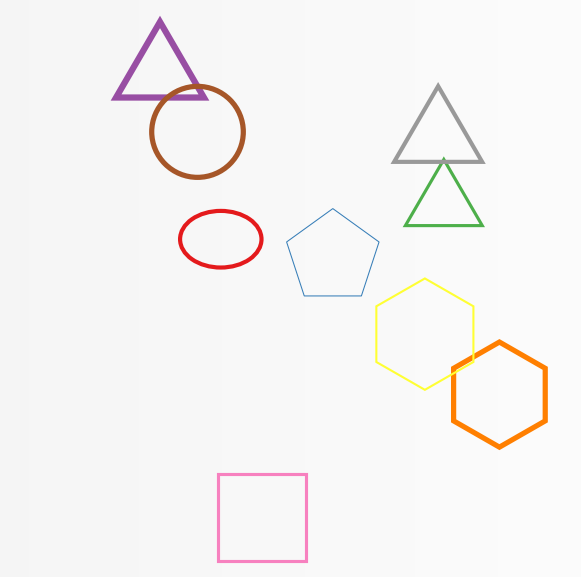[{"shape": "oval", "thickness": 2, "radius": 0.35, "center": [0.38, 0.585]}, {"shape": "pentagon", "thickness": 0.5, "radius": 0.42, "center": [0.573, 0.554]}, {"shape": "triangle", "thickness": 1.5, "radius": 0.38, "center": [0.764, 0.647]}, {"shape": "triangle", "thickness": 3, "radius": 0.44, "center": [0.275, 0.874]}, {"shape": "hexagon", "thickness": 2.5, "radius": 0.45, "center": [0.859, 0.316]}, {"shape": "hexagon", "thickness": 1, "radius": 0.48, "center": [0.731, 0.421]}, {"shape": "circle", "thickness": 2.5, "radius": 0.39, "center": [0.34, 0.771]}, {"shape": "square", "thickness": 1.5, "radius": 0.38, "center": [0.451, 0.104]}, {"shape": "triangle", "thickness": 2, "radius": 0.44, "center": [0.754, 0.763]}]